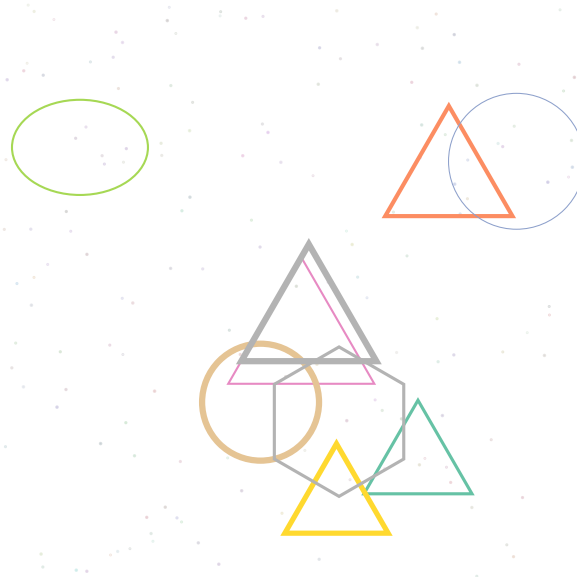[{"shape": "triangle", "thickness": 1.5, "radius": 0.54, "center": [0.724, 0.198]}, {"shape": "triangle", "thickness": 2, "radius": 0.64, "center": [0.777, 0.689]}, {"shape": "circle", "thickness": 0.5, "radius": 0.59, "center": [0.894, 0.72]}, {"shape": "triangle", "thickness": 1, "radius": 0.73, "center": [0.522, 0.408]}, {"shape": "oval", "thickness": 1, "radius": 0.59, "center": [0.138, 0.744]}, {"shape": "triangle", "thickness": 2.5, "radius": 0.52, "center": [0.583, 0.128]}, {"shape": "circle", "thickness": 3, "radius": 0.51, "center": [0.451, 0.303]}, {"shape": "hexagon", "thickness": 1.5, "radius": 0.65, "center": [0.587, 0.269]}, {"shape": "triangle", "thickness": 3, "radius": 0.67, "center": [0.535, 0.441]}]